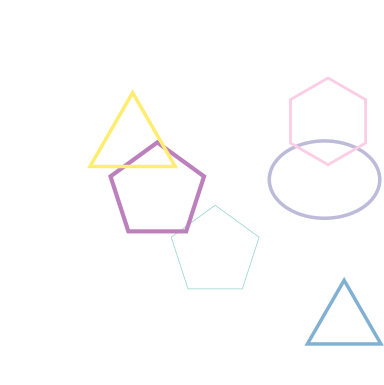[{"shape": "pentagon", "thickness": 0.5, "radius": 0.6, "center": [0.559, 0.347]}, {"shape": "oval", "thickness": 2.5, "radius": 0.72, "center": [0.843, 0.534]}, {"shape": "triangle", "thickness": 2.5, "radius": 0.55, "center": [0.894, 0.162]}, {"shape": "hexagon", "thickness": 2, "radius": 0.56, "center": [0.852, 0.685]}, {"shape": "pentagon", "thickness": 3, "radius": 0.64, "center": [0.409, 0.502]}, {"shape": "triangle", "thickness": 2.5, "radius": 0.64, "center": [0.344, 0.631]}]